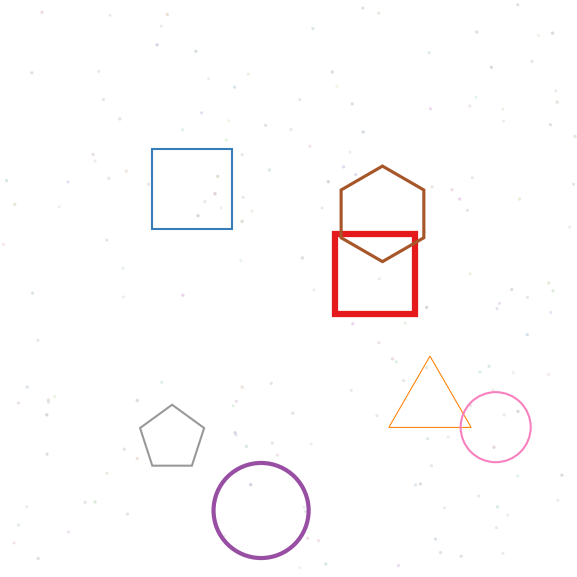[{"shape": "square", "thickness": 3, "radius": 0.35, "center": [0.649, 0.525]}, {"shape": "square", "thickness": 1, "radius": 0.35, "center": [0.333, 0.672]}, {"shape": "circle", "thickness": 2, "radius": 0.41, "center": [0.452, 0.115]}, {"shape": "triangle", "thickness": 0.5, "radius": 0.41, "center": [0.745, 0.3]}, {"shape": "hexagon", "thickness": 1.5, "radius": 0.41, "center": [0.662, 0.629]}, {"shape": "circle", "thickness": 1, "radius": 0.3, "center": [0.858, 0.259]}, {"shape": "pentagon", "thickness": 1, "radius": 0.29, "center": [0.298, 0.24]}]